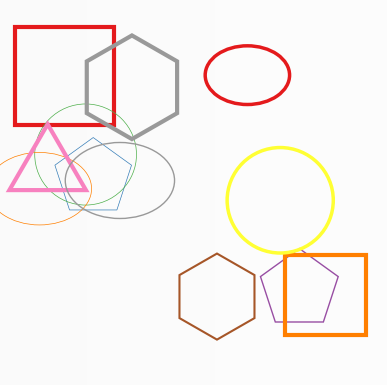[{"shape": "square", "thickness": 3, "radius": 0.64, "center": [0.166, 0.804]}, {"shape": "oval", "thickness": 2.5, "radius": 0.54, "center": [0.638, 0.805]}, {"shape": "pentagon", "thickness": 0.5, "radius": 0.52, "center": [0.241, 0.539]}, {"shape": "circle", "thickness": 0.5, "radius": 0.66, "center": [0.221, 0.599]}, {"shape": "pentagon", "thickness": 1, "radius": 0.53, "center": [0.772, 0.249]}, {"shape": "oval", "thickness": 0.5, "radius": 0.67, "center": [0.102, 0.51]}, {"shape": "square", "thickness": 3, "radius": 0.52, "center": [0.84, 0.235]}, {"shape": "circle", "thickness": 2.5, "radius": 0.68, "center": [0.723, 0.48]}, {"shape": "hexagon", "thickness": 1.5, "radius": 0.56, "center": [0.56, 0.23]}, {"shape": "triangle", "thickness": 3, "radius": 0.57, "center": [0.123, 0.563]}, {"shape": "oval", "thickness": 1, "radius": 0.71, "center": [0.309, 0.531]}, {"shape": "hexagon", "thickness": 3, "radius": 0.67, "center": [0.34, 0.773]}]